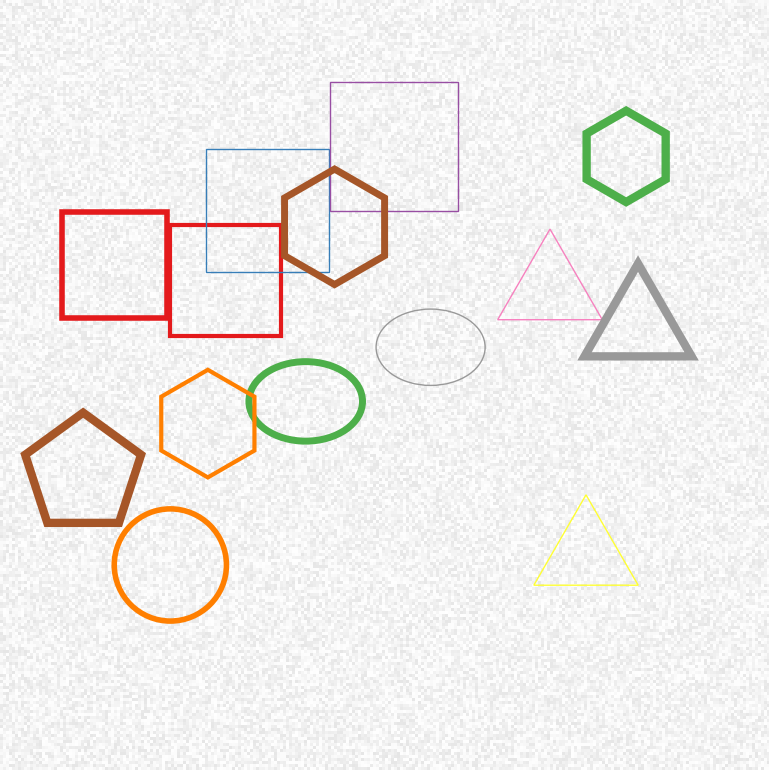[{"shape": "square", "thickness": 2, "radius": 0.34, "center": [0.148, 0.656]}, {"shape": "square", "thickness": 1.5, "radius": 0.36, "center": [0.293, 0.636]}, {"shape": "square", "thickness": 0.5, "radius": 0.4, "center": [0.347, 0.727]}, {"shape": "oval", "thickness": 2.5, "radius": 0.37, "center": [0.397, 0.479]}, {"shape": "hexagon", "thickness": 3, "radius": 0.3, "center": [0.813, 0.797]}, {"shape": "square", "thickness": 0.5, "radius": 0.42, "center": [0.512, 0.81]}, {"shape": "hexagon", "thickness": 1.5, "radius": 0.35, "center": [0.27, 0.45]}, {"shape": "circle", "thickness": 2, "radius": 0.36, "center": [0.221, 0.266]}, {"shape": "triangle", "thickness": 0.5, "radius": 0.39, "center": [0.761, 0.279]}, {"shape": "pentagon", "thickness": 3, "radius": 0.4, "center": [0.108, 0.385]}, {"shape": "hexagon", "thickness": 2.5, "radius": 0.38, "center": [0.435, 0.705]}, {"shape": "triangle", "thickness": 0.5, "radius": 0.39, "center": [0.714, 0.624]}, {"shape": "triangle", "thickness": 3, "radius": 0.4, "center": [0.829, 0.577]}, {"shape": "oval", "thickness": 0.5, "radius": 0.35, "center": [0.559, 0.549]}]